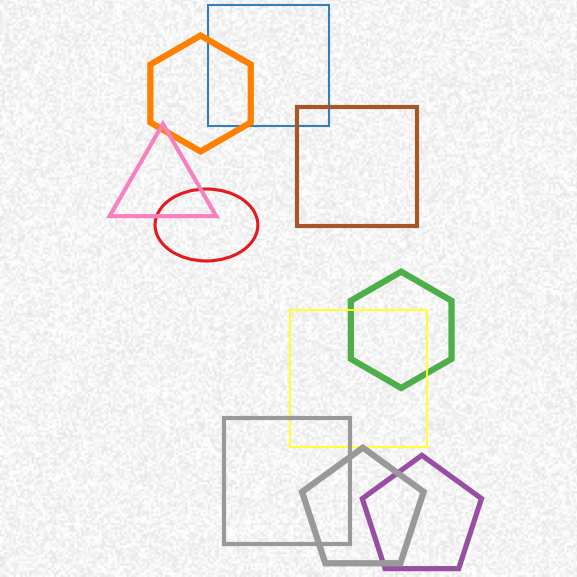[{"shape": "oval", "thickness": 1.5, "radius": 0.44, "center": [0.358, 0.61]}, {"shape": "square", "thickness": 1, "radius": 0.52, "center": [0.465, 0.886]}, {"shape": "hexagon", "thickness": 3, "radius": 0.5, "center": [0.695, 0.428]}, {"shape": "pentagon", "thickness": 2.5, "radius": 0.54, "center": [0.731, 0.102]}, {"shape": "hexagon", "thickness": 3, "radius": 0.5, "center": [0.347, 0.837]}, {"shape": "square", "thickness": 1, "radius": 0.59, "center": [0.621, 0.344]}, {"shape": "square", "thickness": 2, "radius": 0.52, "center": [0.618, 0.711]}, {"shape": "triangle", "thickness": 2, "radius": 0.53, "center": [0.282, 0.678]}, {"shape": "pentagon", "thickness": 3, "radius": 0.55, "center": [0.628, 0.113]}, {"shape": "square", "thickness": 2, "radius": 0.55, "center": [0.496, 0.167]}]